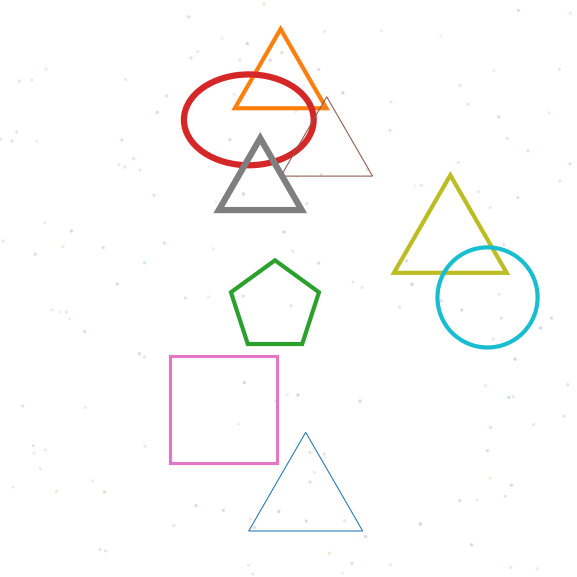[{"shape": "triangle", "thickness": 0.5, "radius": 0.57, "center": [0.529, 0.137]}, {"shape": "triangle", "thickness": 2, "radius": 0.46, "center": [0.486, 0.857]}, {"shape": "pentagon", "thickness": 2, "radius": 0.4, "center": [0.476, 0.468]}, {"shape": "oval", "thickness": 3, "radius": 0.56, "center": [0.431, 0.792]}, {"shape": "triangle", "thickness": 0.5, "radius": 0.46, "center": [0.566, 0.74]}, {"shape": "square", "thickness": 1.5, "radius": 0.46, "center": [0.387, 0.29]}, {"shape": "triangle", "thickness": 3, "radius": 0.41, "center": [0.451, 0.677]}, {"shape": "triangle", "thickness": 2, "radius": 0.56, "center": [0.78, 0.583]}, {"shape": "circle", "thickness": 2, "radius": 0.43, "center": [0.844, 0.484]}]